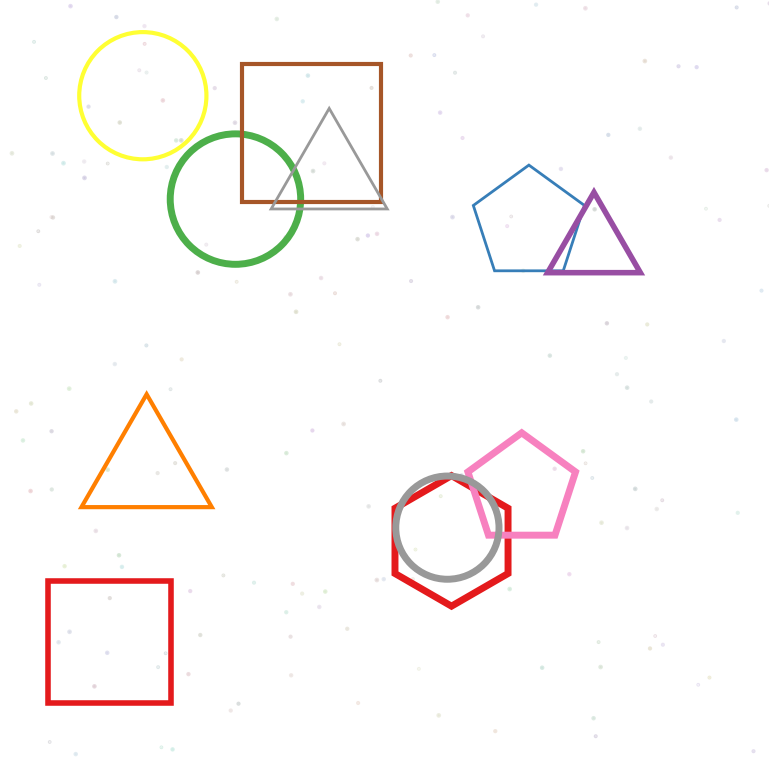[{"shape": "hexagon", "thickness": 2.5, "radius": 0.42, "center": [0.586, 0.298]}, {"shape": "square", "thickness": 2, "radius": 0.4, "center": [0.142, 0.166]}, {"shape": "pentagon", "thickness": 1, "radius": 0.38, "center": [0.687, 0.71]}, {"shape": "circle", "thickness": 2.5, "radius": 0.42, "center": [0.306, 0.741]}, {"shape": "triangle", "thickness": 2, "radius": 0.35, "center": [0.771, 0.681]}, {"shape": "triangle", "thickness": 1.5, "radius": 0.49, "center": [0.19, 0.39]}, {"shape": "circle", "thickness": 1.5, "radius": 0.41, "center": [0.185, 0.876]}, {"shape": "square", "thickness": 1.5, "radius": 0.45, "center": [0.404, 0.827]}, {"shape": "pentagon", "thickness": 2.5, "radius": 0.37, "center": [0.678, 0.364]}, {"shape": "triangle", "thickness": 1, "radius": 0.44, "center": [0.428, 0.772]}, {"shape": "circle", "thickness": 2.5, "radius": 0.34, "center": [0.581, 0.315]}]